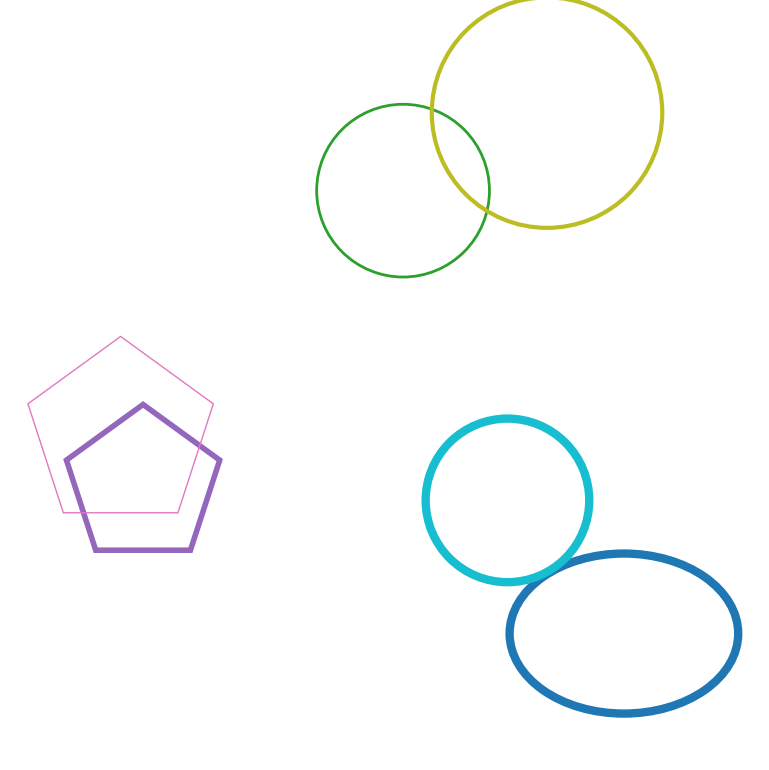[{"shape": "oval", "thickness": 3, "radius": 0.74, "center": [0.81, 0.177]}, {"shape": "circle", "thickness": 1, "radius": 0.56, "center": [0.523, 0.752]}, {"shape": "pentagon", "thickness": 2, "radius": 0.52, "center": [0.186, 0.37]}, {"shape": "pentagon", "thickness": 0.5, "radius": 0.63, "center": [0.157, 0.436]}, {"shape": "circle", "thickness": 1.5, "radius": 0.75, "center": [0.71, 0.854]}, {"shape": "circle", "thickness": 3, "radius": 0.53, "center": [0.659, 0.35]}]